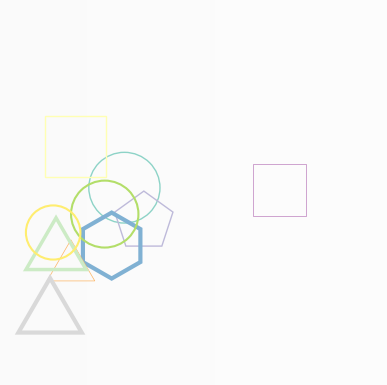[{"shape": "circle", "thickness": 1, "radius": 0.46, "center": [0.321, 0.513]}, {"shape": "square", "thickness": 1, "radius": 0.39, "center": [0.194, 0.619]}, {"shape": "pentagon", "thickness": 1, "radius": 0.39, "center": [0.371, 0.425]}, {"shape": "hexagon", "thickness": 3, "radius": 0.43, "center": [0.288, 0.362]}, {"shape": "triangle", "thickness": 0.5, "radius": 0.36, "center": [0.183, 0.306]}, {"shape": "circle", "thickness": 1.5, "radius": 0.43, "center": [0.27, 0.444]}, {"shape": "triangle", "thickness": 3, "radius": 0.47, "center": [0.129, 0.183]}, {"shape": "square", "thickness": 0.5, "radius": 0.34, "center": [0.722, 0.506]}, {"shape": "triangle", "thickness": 2.5, "radius": 0.45, "center": [0.145, 0.345]}, {"shape": "circle", "thickness": 1.5, "radius": 0.35, "center": [0.137, 0.396]}]